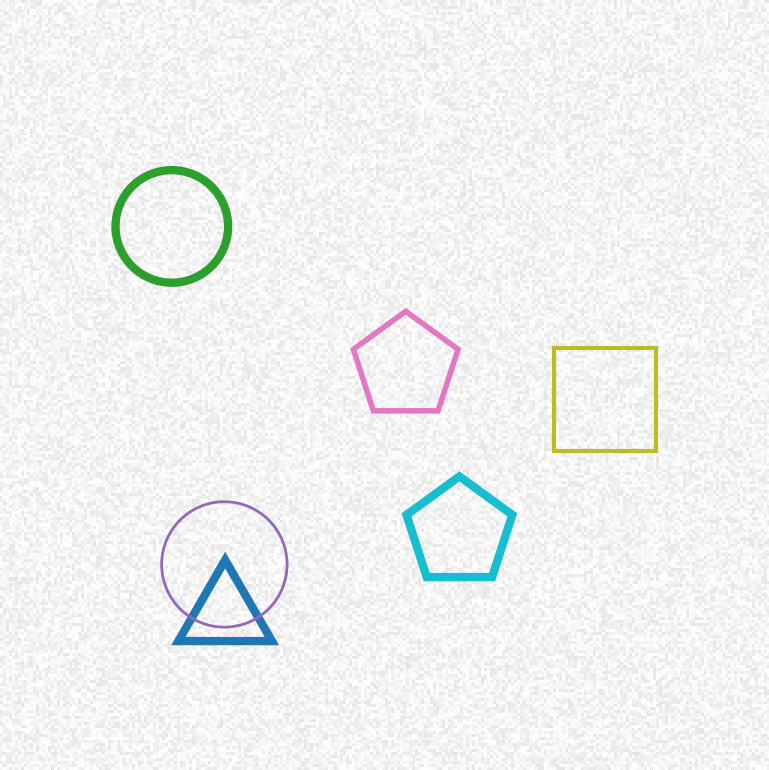[{"shape": "triangle", "thickness": 3, "radius": 0.35, "center": [0.292, 0.203]}, {"shape": "circle", "thickness": 3, "radius": 0.37, "center": [0.223, 0.706]}, {"shape": "circle", "thickness": 1, "radius": 0.41, "center": [0.291, 0.267]}, {"shape": "pentagon", "thickness": 2, "radius": 0.36, "center": [0.527, 0.524]}, {"shape": "square", "thickness": 1.5, "radius": 0.33, "center": [0.786, 0.481]}, {"shape": "pentagon", "thickness": 3, "radius": 0.36, "center": [0.597, 0.309]}]